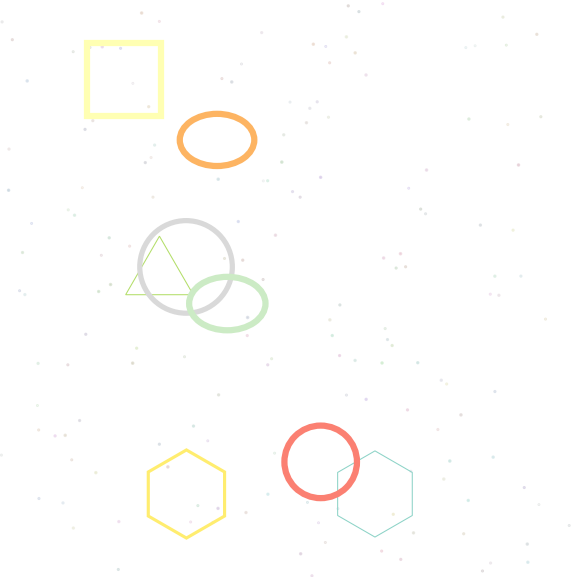[{"shape": "hexagon", "thickness": 0.5, "radius": 0.37, "center": [0.649, 0.144]}, {"shape": "square", "thickness": 3, "radius": 0.32, "center": [0.215, 0.862]}, {"shape": "circle", "thickness": 3, "radius": 0.31, "center": [0.555, 0.199]}, {"shape": "oval", "thickness": 3, "radius": 0.32, "center": [0.376, 0.757]}, {"shape": "triangle", "thickness": 0.5, "radius": 0.34, "center": [0.276, 0.523]}, {"shape": "circle", "thickness": 2.5, "radius": 0.4, "center": [0.322, 0.537]}, {"shape": "oval", "thickness": 3, "radius": 0.33, "center": [0.394, 0.473]}, {"shape": "hexagon", "thickness": 1.5, "radius": 0.38, "center": [0.323, 0.144]}]